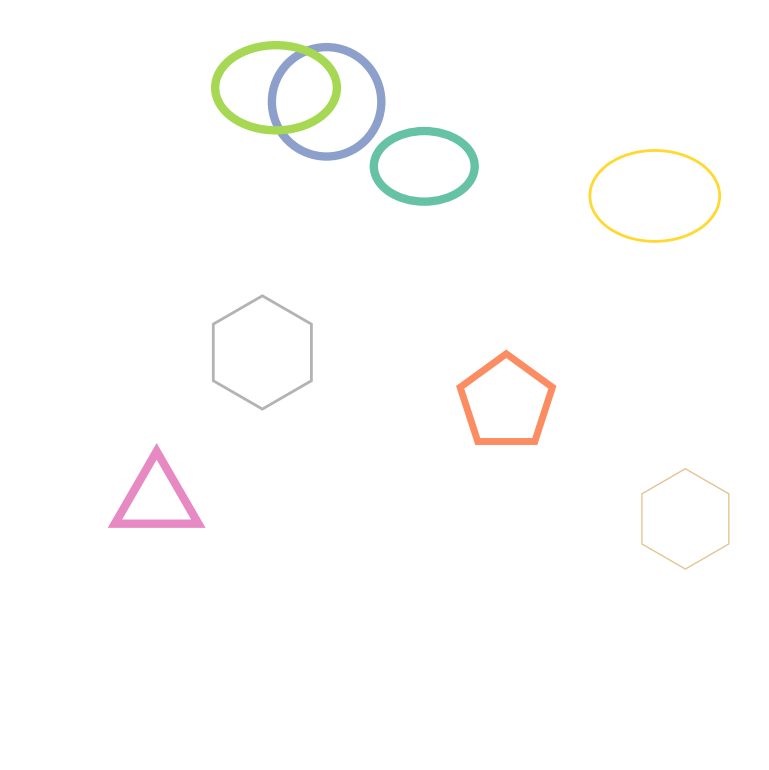[{"shape": "oval", "thickness": 3, "radius": 0.33, "center": [0.551, 0.784]}, {"shape": "pentagon", "thickness": 2.5, "radius": 0.31, "center": [0.658, 0.478]}, {"shape": "circle", "thickness": 3, "radius": 0.36, "center": [0.424, 0.868]}, {"shape": "triangle", "thickness": 3, "radius": 0.31, "center": [0.203, 0.351]}, {"shape": "oval", "thickness": 3, "radius": 0.4, "center": [0.358, 0.886]}, {"shape": "oval", "thickness": 1, "radius": 0.42, "center": [0.85, 0.746]}, {"shape": "hexagon", "thickness": 0.5, "radius": 0.33, "center": [0.89, 0.326]}, {"shape": "hexagon", "thickness": 1, "radius": 0.37, "center": [0.341, 0.542]}]